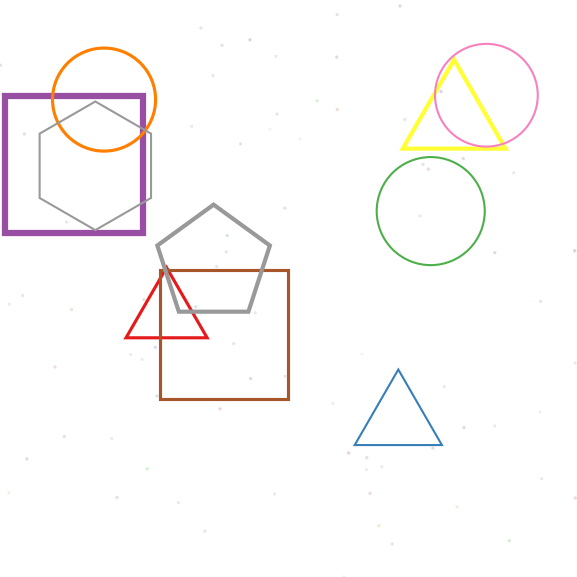[{"shape": "triangle", "thickness": 1.5, "radius": 0.41, "center": [0.288, 0.455]}, {"shape": "triangle", "thickness": 1, "radius": 0.44, "center": [0.69, 0.272]}, {"shape": "circle", "thickness": 1, "radius": 0.47, "center": [0.746, 0.634]}, {"shape": "square", "thickness": 3, "radius": 0.6, "center": [0.128, 0.714]}, {"shape": "circle", "thickness": 1.5, "radius": 0.45, "center": [0.18, 0.827]}, {"shape": "triangle", "thickness": 2, "radius": 0.51, "center": [0.786, 0.793]}, {"shape": "square", "thickness": 1.5, "radius": 0.56, "center": [0.388, 0.42]}, {"shape": "circle", "thickness": 1, "radius": 0.44, "center": [0.842, 0.834]}, {"shape": "pentagon", "thickness": 2, "radius": 0.51, "center": [0.37, 0.542]}, {"shape": "hexagon", "thickness": 1, "radius": 0.56, "center": [0.165, 0.712]}]